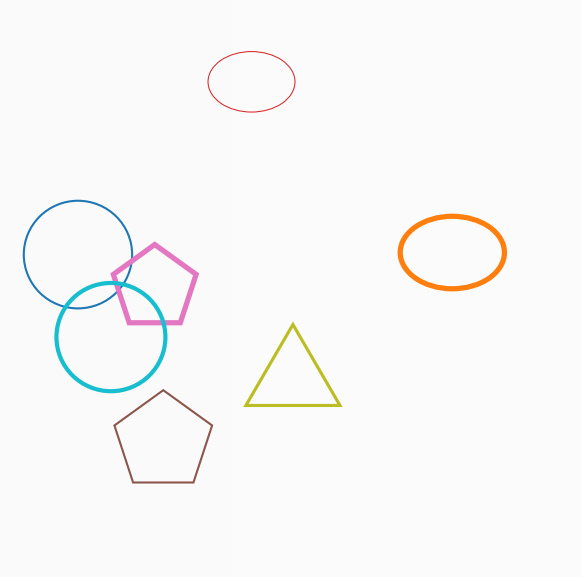[{"shape": "circle", "thickness": 1, "radius": 0.47, "center": [0.134, 0.558]}, {"shape": "oval", "thickness": 2.5, "radius": 0.45, "center": [0.778, 0.562]}, {"shape": "oval", "thickness": 0.5, "radius": 0.37, "center": [0.433, 0.857]}, {"shape": "pentagon", "thickness": 1, "radius": 0.44, "center": [0.281, 0.235]}, {"shape": "pentagon", "thickness": 2.5, "radius": 0.37, "center": [0.266, 0.501]}, {"shape": "triangle", "thickness": 1.5, "radius": 0.47, "center": [0.504, 0.344]}, {"shape": "circle", "thickness": 2, "radius": 0.47, "center": [0.191, 0.415]}]